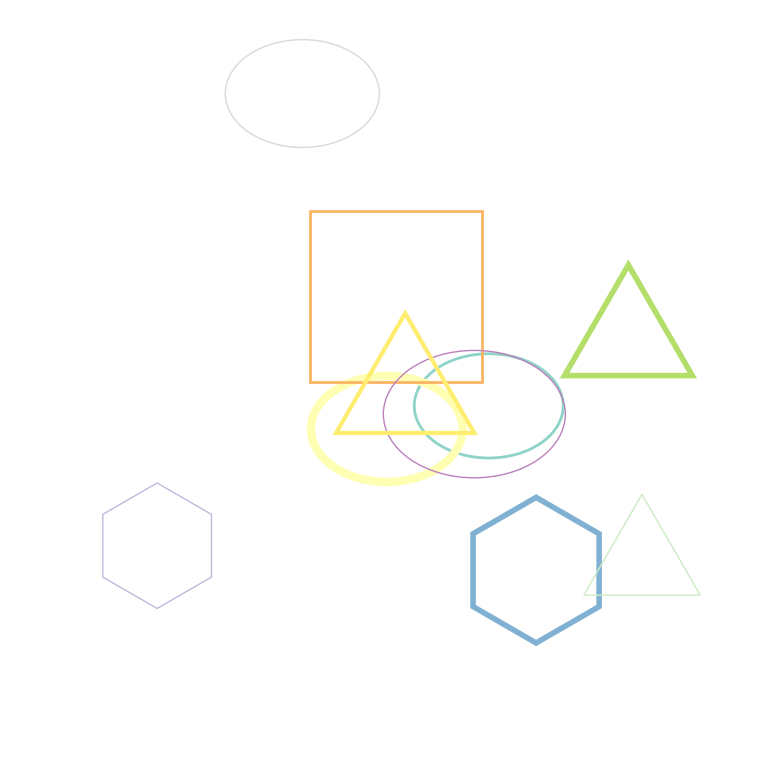[{"shape": "oval", "thickness": 1, "radius": 0.48, "center": [0.635, 0.473]}, {"shape": "oval", "thickness": 3, "radius": 0.49, "center": [0.502, 0.443]}, {"shape": "hexagon", "thickness": 0.5, "radius": 0.41, "center": [0.204, 0.291]}, {"shape": "hexagon", "thickness": 2, "radius": 0.47, "center": [0.696, 0.26]}, {"shape": "square", "thickness": 1, "radius": 0.56, "center": [0.514, 0.615]}, {"shape": "triangle", "thickness": 2, "radius": 0.48, "center": [0.816, 0.56]}, {"shape": "oval", "thickness": 0.5, "radius": 0.5, "center": [0.393, 0.879]}, {"shape": "oval", "thickness": 0.5, "radius": 0.59, "center": [0.616, 0.462]}, {"shape": "triangle", "thickness": 0.5, "radius": 0.44, "center": [0.834, 0.271]}, {"shape": "triangle", "thickness": 1.5, "radius": 0.52, "center": [0.526, 0.489]}]